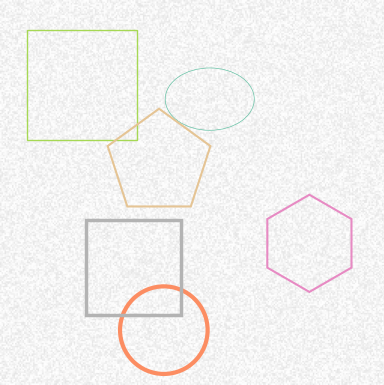[{"shape": "oval", "thickness": 0.5, "radius": 0.58, "center": [0.545, 0.743]}, {"shape": "circle", "thickness": 3, "radius": 0.57, "center": [0.426, 0.142]}, {"shape": "hexagon", "thickness": 1.5, "radius": 0.63, "center": [0.804, 0.368]}, {"shape": "square", "thickness": 1, "radius": 0.71, "center": [0.213, 0.78]}, {"shape": "pentagon", "thickness": 1.5, "radius": 0.7, "center": [0.413, 0.577]}, {"shape": "square", "thickness": 2.5, "radius": 0.62, "center": [0.346, 0.304]}]